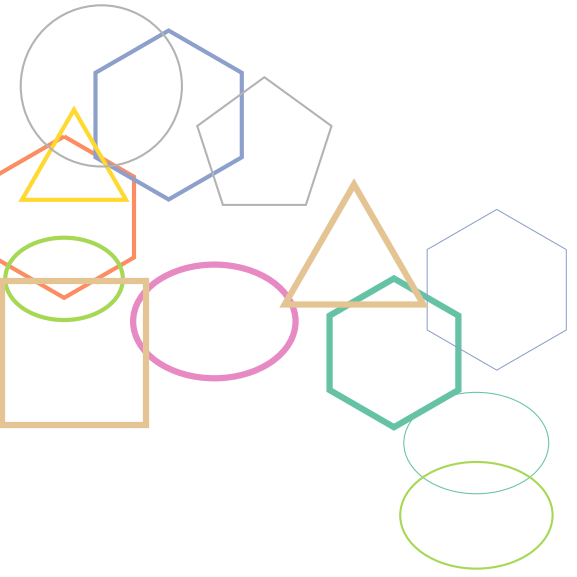[{"shape": "hexagon", "thickness": 3, "radius": 0.64, "center": [0.682, 0.388]}, {"shape": "oval", "thickness": 0.5, "radius": 0.63, "center": [0.825, 0.232]}, {"shape": "hexagon", "thickness": 2, "radius": 0.7, "center": [0.111, 0.623]}, {"shape": "hexagon", "thickness": 0.5, "radius": 0.7, "center": [0.86, 0.497]}, {"shape": "hexagon", "thickness": 2, "radius": 0.73, "center": [0.292, 0.8]}, {"shape": "oval", "thickness": 3, "radius": 0.7, "center": [0.371, 0.443]}, {"shape": "oval", "thickness": 2, "radius": 0.51, "center": [0.111, 0.516]}, {"shape": "oval", "thickness": 1, "radius": 0.66, "center": [0.825, 0.107]}, {"shape": "triangle", "thickness": 2, "radius": 0.52, "center": [0.128, 0.705]}, {"shape": "square", "thickness": 3, "radius": 0.62, "center": [0.129, 0.388]}, {"shape": "triangle", "thickness": 3, "radius": 0.69, "center": [0.613, 0.541]}, {"shape": "pentagon", "thickness": 1, "radius": 0.61, "center": [0.458, 0.743]}, {"shape": "circle", "thickness": 1, "radius": 0.7, "center": [0.175, 0.85]}]